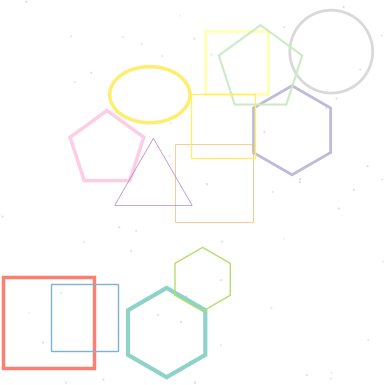[{"shape": "hexagon", "thickness": 3, "radius": 0.58, "center": [0.433, 0.136]}, {"shape": "square", "thickness": 2, "radius": 0.41, "center": [0.615, 0.837]}, {"shape": "hexagon", "thickness": 2, "radius": 0.58, "center": [0.759, 0.662]}, {"shape": "square", "thickness": 2.5, "radius": 0.59, "center": [0.126, 0.162]}, {"shape": "square", "thickness": 1, "radius": 0.44, "center": [0.219, 0.175]}, {"shape": "square", "thickness": 0.5, "radius": 0.51, "center": [0.556, 0.525]}, {"shape": "hexagon", "thickness": 1, "radius": 0.41, "center": [0.526, 0.274]}, {"shape": "pentagon", "thickness": 2.5, "radius": 0.5, "center": [0.278, 0.612]}, {"shape": "circle", "thickness": 2, "radius": 0.54, "center": [0.86, 0.866]}, {"shape": "triangle", "thickness": 0.5, "radius": 0.58, "center": [0.398, 0.524]}, {"shape": "pentagon", "thickness": 1.5, "radius": 0.57, "center": [0.677, 0.821]}, {"shape": "oval", "thickness": 2.5, "radius": 0.52, "center": [0.389, 0.754]}, {"shape": "square", "thickness": 1, "radius": 0.42, "center": [0.579, 0.673]}]